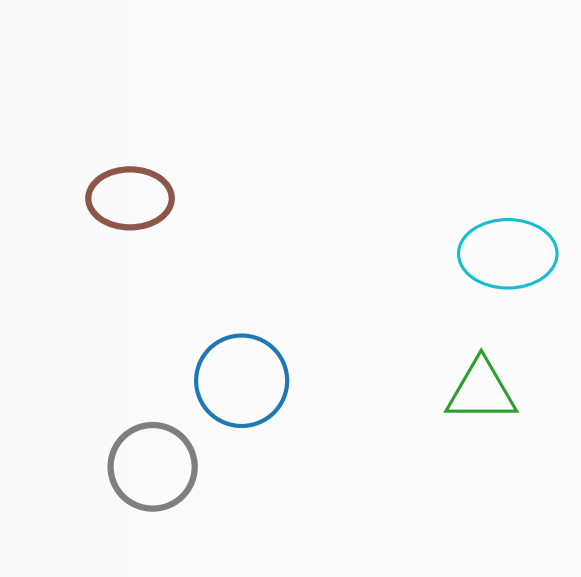[{"shape": "circle", "thickness": 2, "radius": 0.39, "center": [0.416, 0.34]}, {"shape": "triangle", "thickness": 1.5, "radius": 0.35, "center": [0.828, 0.322]}, {"shape": "oval", "thickness": 3, "radius": 0.36, "center": [0.224, 0.656]}, {"shape": "circle", "thickness": 3, "radius": 0.36, "center": [0.263, 0.191]}, {"shape": "oval", "thickness": 1.5, "radius": 0.42, "center": [0.874, 0.56]}]